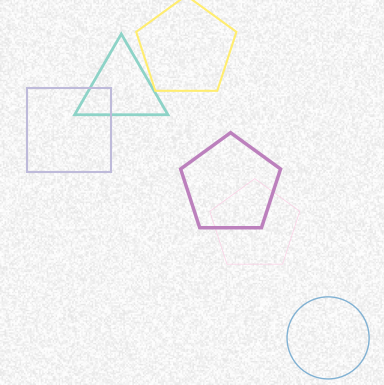[{"shape": "triangle", "thickness": 2, "radius": 0.7, "center": [0.315, 0.772]}, {"shape": "square", "thickness": 1.5, "radius": 0.54, "center": [0.179, 0.663]}, {"shape": "circle", "thickness": 1, "radius": 0.53, "center": [0.852, 0.122]}, {"shape": "pentagon", "thickness": 0.5, "radius": 0.61, "center": [0.662, 0.413]}, {"shape": "pentagon", "thickness": 2.5, "radius": 0.68, "center": [0.599, 0.519]}, {"shape": "pentagon", "thickness": 1.5, "radius": 0.68, "center": [0.484, 0.875]}]